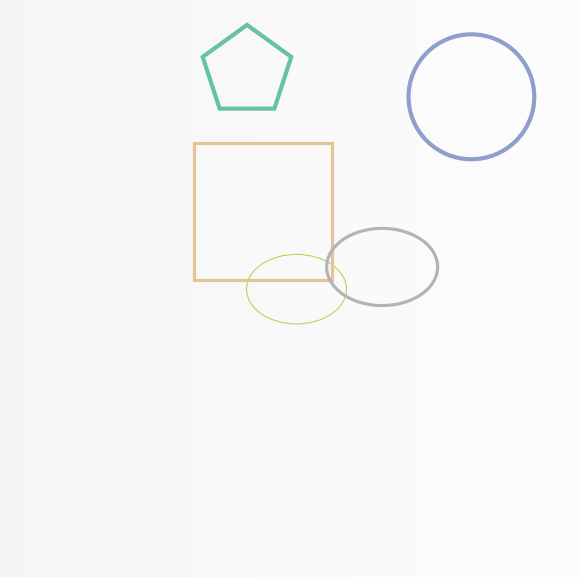[{"shape": "pentagon", "thickness": 2, "radius": 0.4, "center": [0.425, 0.876]}, {"shape": "circle", "thickness": 2, "radius": 0.54, "center": [0.811, 0.832]}, {"shape": "oval", "thickness": 0.5, "radius": 0.43, "center": [0.51, 0.498]}, {"shape": "square", "thickness": 1.5, "radius": 0.59, "center": [0.453, 0.633]}, {"shape": "oval", "thickness": 1.5, "radius": 0.48, "center": [0.657, 0.537]}]